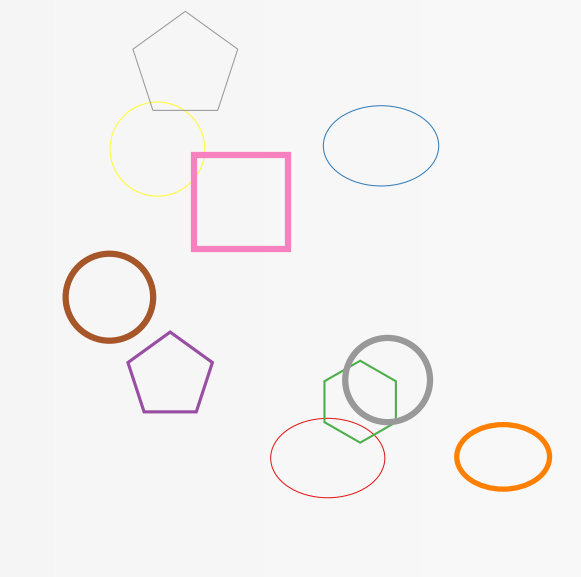[{"shape": "oval", "thickness": 0.5, "radius": 0.49, "center": [0.564, 0.206]}, {"shape": "oval", "thickness": 0.5, "radius": 0.5, "center": [0.656, 0.747]}, {"shape": "hexagon", "thickness": 1, "radius": 0.35, "center": [0.62, 0.304]}, {"shape": "pentagon", "thickness": 1.5, "radius": 0.38, "center": [0.293, 0.348]}, {"shape": "oval", "thickness": 2.5, "radius": 0.4, "center": [0.866, 0.208]}, {"shape": "circle", "thickness": 0.5, "radius": 0.41, "center": [0.271, 0.741]}, {"shape": "circle", "thickness": 3, "radius": 0.38, "center": [0.188, 0.485]}, {"shape": "square", "thickness": 3, "radius": 0.41, "center": [0.415, 0.65]}, {"shape": "circle", "thickness": 3, "radius": 0.36, "center": [0.667, 0.341]}, {"shape": "pentagon", "thickness": 0.5, "radius": 0.47, "center": [0.319, 0.885]}]